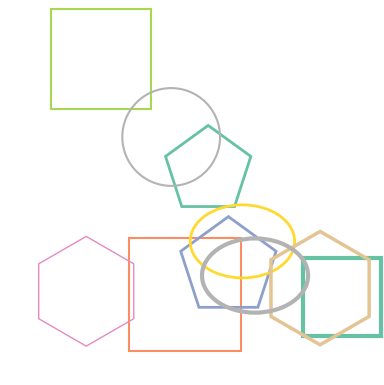[{"shape": "pentagon", "thickness": 2, "radius": 0.58, "center": [0.541, 0.558]}, {"shape": "square", "thickness": 3, "radius": 0.5, "center": [0.889, 0.229]}, {"shape": "square", "thickness": 1.5, "radius": 0.73, "center": [0.481, 0.235]}, {"shape": "pentagon", "thickness": 2, "radius": 0.65, "center": [0.593, 0.307]}, {"shape": "hexagon", "thickness": 1, "radius": 0.71, "center": [0.224, 0.243]}, {"shape": "square", "thickness": 1.5, "radius": 0.65, "center": [0.263, 0.847]}, {"shape": "oval", "thickness": 2, "radius": 0.68, "center": [0.63, 0.373]}, {"shape": "hexagon", "thickness": 2.5, "radius": 0.74, "center": [0.831, 0.252]}, {"shape": "circle", "thickness": 1.5, "radius": 0.63, "center": [0.445, 0.644]}, {"shape": "oval", "thickness": 3, "radius": 0.69, "center": [0.662, 0.284]}]